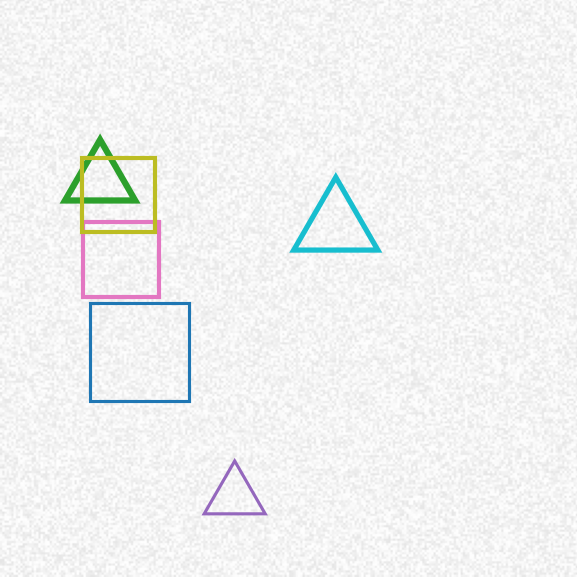[{"shape": "square", "thickness": 1.5, "radius": 0.43, "center": [0.242, 0.39]}, {"shape": "triangle", "thickness": 3, "radius": 0.35, "center": [0.173, 0.687]}, {"shape": "triangle", "thickness": 1.5, "radius": 0.31, "center": [0.406, 0.14]}, {"shape": "square", "thickness": 2, "radius": 0.33, "center": [0.209, 0.55]}, {"shape": "square", "thickness": 2, "radius": 0.32, "center": [0.205, 0.661]}, {"shape": "triangle", "thickness": 2.5, "radius": 0.42, "center": [0.581, 0.608]}]